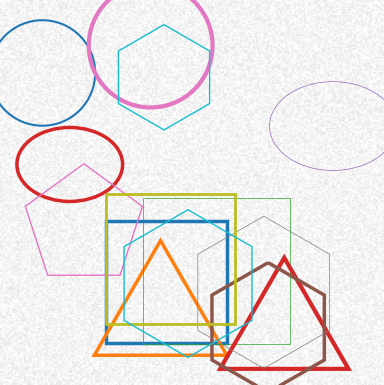[{"shape": "circle", "thickness": 1.5, "radius": 0.69, "center": [0.11, 0.81]}, {"shape": "square", "thickness": 2.5, "radius": 0.79, "center": [0.433, 0.267]}, {"shape": "triangle", "thickness": 2.5, "radius": 0.99, "center": [0.417, 0.177]}, {"shape": "square", "thickness": 0.5, "radius": 0.95, "center": [0.562, 0.297]}, {"shape": "oval", "thickness": 2.5, "radius": 0.69, "center": [0.181, 0.573]}, {"shape": "triangle", "thickness": 3, "radius": 0.96, "center": [0.738, 0.138]}, {"shape": "oval", "thickness": 0.5, "radius": 0.82, "center": [0.865, 0.673]}, {"shape": "hexagon", "thickness": 2.5, "radius": 0.84, "center": [0.696, 0.149]}, {"shape": "circle", "thickness": 3, "radius": 0.8, "center": [0.391, 0.882]}, {"shape": "pentagon", "thickness": 1, "radius": 0.8, "center": [0.218, 0.415]}, {"shape": "hexagon", "thickness": 0.5, "radius": 0.99, "center": [0.685, 0.241]}, {"shape": "square", "thickness": 2, "radius": 0.84, "center": [0.443, 0.327]}, {"shape": "hexagon", "thickness": 1, "radius": 0.68, "center": [0.426, 0.799]}, {"shape": "hexagon", "thickness": 1, "radius": 0.96, "center": [0.488, 0.263]}]